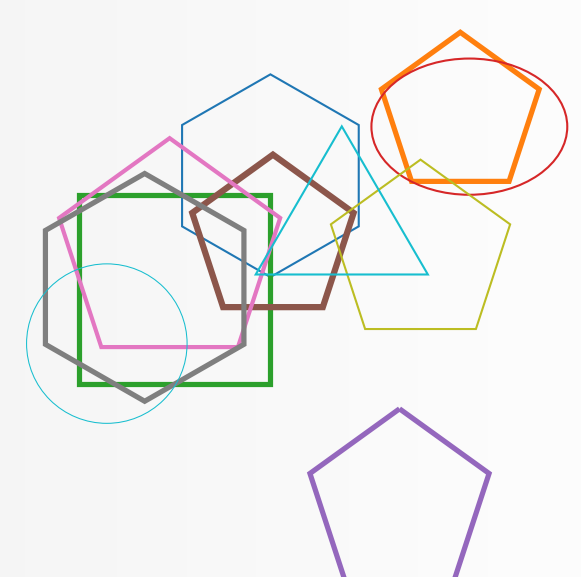[{"shape": "hexagon", "thickness": 1, "radius": 0.88, "center": [0.465, 0.695]}, {"shape": "pentagon", "thickness": 2.5, "radius": 0.71, "center": [0.792, 0.801]}, {"shape": "square", "thickness": 2.5, "radius": 0.82, "center": [0.301, 0.498]}, {"shape": "oval", "thickness": 1, "radius": 0.84, "center": [0.807, 0.78]}, {"shape": "pentagon", "thickness": 2.5, "radius": 0.81, "center": [0.687, 0.129]}, {"shape": "pentagon", "thickness": 3, "radius": 0.73, "center": [0.47, 0.585]}, {"shape": "pentagon", "thickness": 2, "radius": 1.0, "center": [0.292, 0.56]}, {"shape": "hexagon", "thickness": 2.5, "radius": 0.99, "center": [0.249, 0.501]}, {"shape": "pentagon", "thickness": 1, "radius": 0.81, "center": [0.723, 0.561]}, {"shape": "triangle", "thickness": 1, "radius": 0.85, "center": [0.588, 0.609]}, {"shape": "circle", "thickness": 0.5, "radius": 0.69, "center": [0.184, 0.404]}]